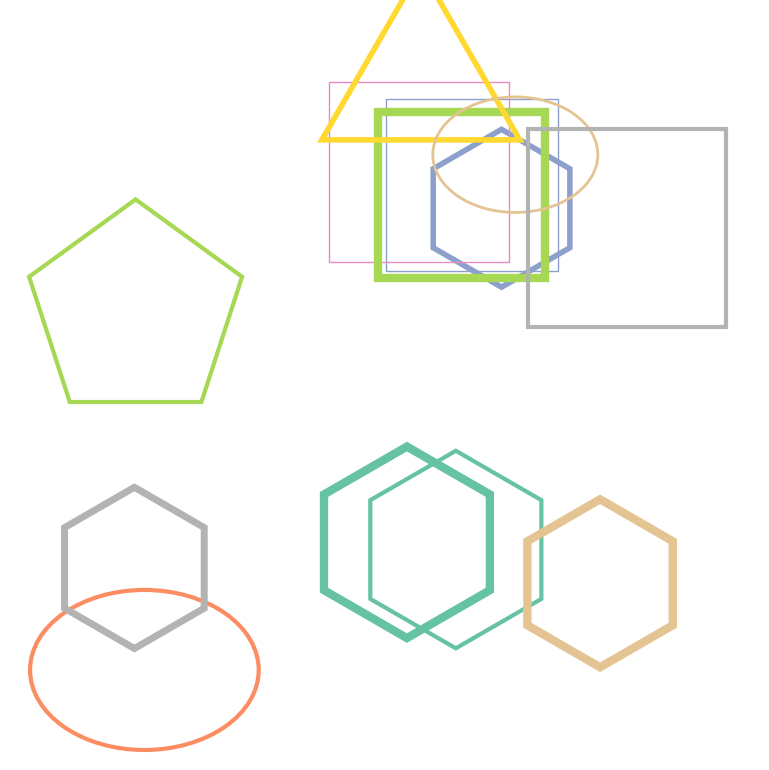[{"shape": "hexagon", "thickness": 1.5, "radius": 0.64, "center": [0.592, 0.286]}, {"shape": "hexagon", "thickness": 3, "radius": 0.62, "center": [0.528, 0.296]}, {"shape": "oval", "thickness": 1.5, "radius": 0.74, "center": [0.188, 0.13]}, {"shape": "hexagon", "thickness": 2, "radius": 0.51, "center": [0.651, 0.73]}, {"shape": "square", "thickness": 0.5, "radius": 0.56, "center": [0.613, 0.759]}, {"shape": "square", "thickness": 0.5, "radius": 0.58, "center": [0.544, 0.777]}, {"shape": "pentagon", "thickness": 1.5, "radius": 0.73, "center": [0.176, 0.596]}, {"shape": "square", "thickness": 3, "radius": 0.54, "center": [0.599, 0.747]}, {"shape": "triangle", "thickness": 2, "radius": 0.74, "center": [0.546, 0.893]}, {"shape": "hexagon", "thickness": 3, "radius": 0.55, "center": [0.779, 0.242]}, {"shape": "oval", "thickness": 1, "radius": 0.54, "center": [0.669, 0.799]}, {"shape": "square", "thickness": 1.5, "radius": 0.64, "center": [0.814, 0.704]}, {"shape": "hexagon", "thickness": 2.5, "radius": 0.52, "center": [0.175, 0.262]}]